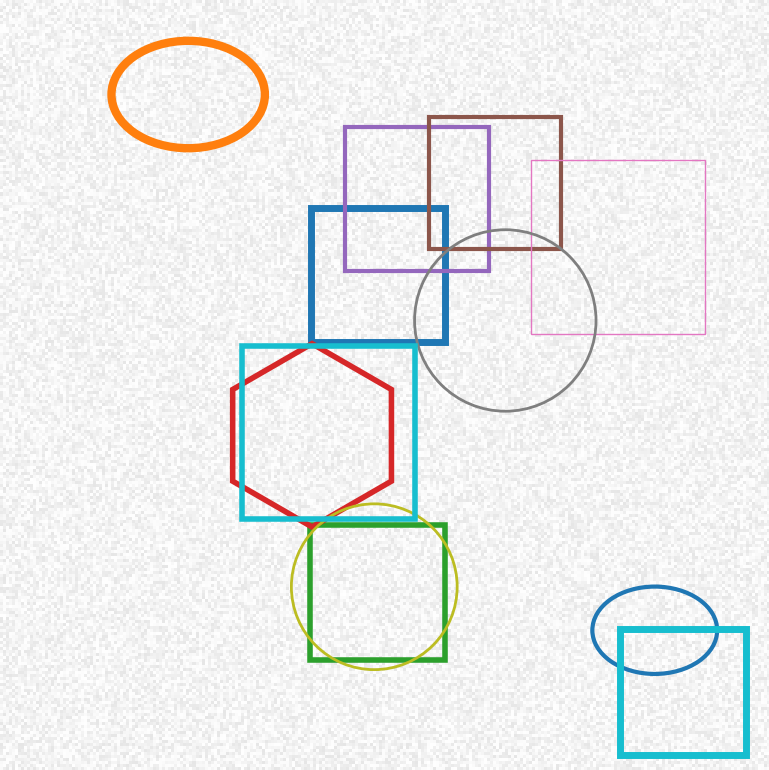[{"shape": "oval", "thickness": 1.5, "radius": 0.41, "center": [0.85, 0.181]}, {"shape": "square", "thickness": 2.5, "radius": 0.43, "center": [0.491, 0.643]}, {"shape": "oval", "thickness": 3, "radius": 0.5, "center": [0.244, 0.877]}, {"shape": "square", "thickness": 2, "radius": 0.44, "center": [0.49, 0.231]}, {"shape": "hexagon", "thickness": 2, "radius": 0.6, "center": [0.405, 0.435]}, {"shape": "square", "thickness": 1.5, "radius": 0.47, "center": [0.542, 0.741]}, {"shape": "square", "thickness": 1.5, "radius": 0.43, "center": [0.642, 0.763]}, {"shape": "square", "thickness": 0.5, "radius": 0.57, "center": [0.803, 0.679]}, {"shape": "circle", "thickness": 1, "radius": 0.59, "center": [0.656, 0.584]}, {"shape": "circle", "thickness": 1, "radius": 0.54, "center": [0.486, 0.238]}, {"shape": "square", "thickness": 2.5, "radius": 0.41, "center": [0.887, 0.101]}, {"shape": "square", "thickness": 2, "radius": 0.56, "center": [0.426, 0.438]}]